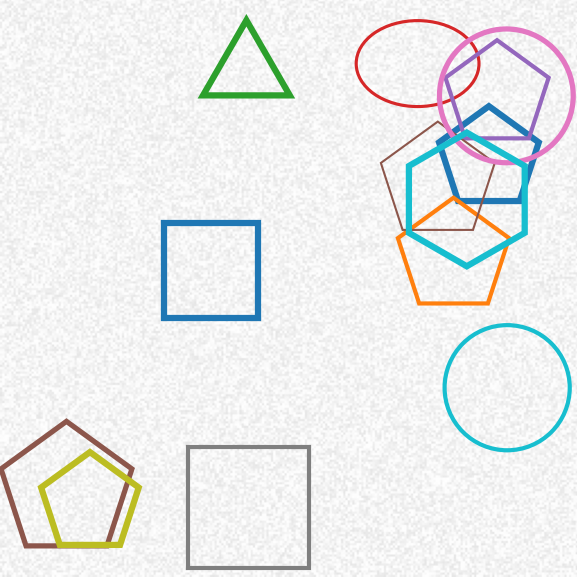[{"shape": "pentagon", "thickness": 3, "radius": 0.45, "center": [0.847, 0.724]}, {"shape": "square", "thickness": 3, "radius": 0.41, "center": [0.366, 0.531]}, {"shape": "pentagon", "thickness": 2, "radius": 0.51, "center": [0.785, 0.556]}, {"shape": "triangle", "thickness": 3, "radius": 0.43, "center": [0.427, 0.877]}, {"shape": "oval", "thickness": 1.5, "radius": 0.53, "center": [0.723, 0.889]}, {"shape": "pentagon", "thickness": 2, "radius": 0.47, "center": [0.861, 0.836]}, {"shape": "pentagon", "thickness": 1, "radius": 0.52, "center": [0.758, 0.685]}, {"shape": "pentagon", "thickness": 2.5, "radius": 0.6, "center": [0.115, 0.15]}, {"shape": "circle", "thickness": 2.5, "radius": 0.58, "center": [0.877, 0.833]}, {"shape": "square", "thickness": 2, "radius": 0.52, "center": [0.43, 0.121]}, {"shape": "pentagon", "thickness": 3, "radius": 0.44, "center": [0.156, 0.127]}, {"shape": "hexagon", "thickness": 3, "radius": 0.58, "center": [0.808, 0.654]}, {"shape": "circle", "thickness": 2, "radius": 0.54, "center": [0.878, 0.328]}]